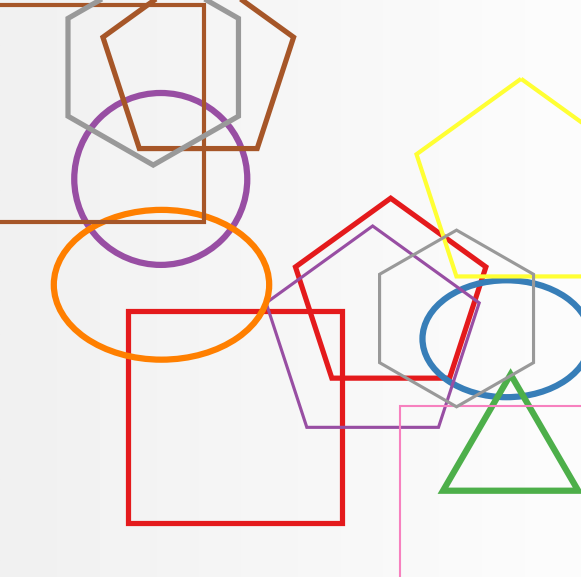[{"shape": "square", "thickness": 2.5, "radius": 0.92, "center": [0.404, 0.277]}, {"shape": "pentagon", "thickness": 2.5, "radius": 0.86, "center": [0.672, 0.484]}, {"shape": "oval", "thickness": 3, "radius": 0.72, "center": [0.871, 0.413]}, {"shape": "triangle", "thickness": 3, "radius": 0.67, "center": [0.878, 0.217]}, {"shape": "pentagon", "thickness": 1.5, "radius": 0.96, "center": [0.641, 0.415]}, {"shape": "circle", "thickness": 3, "radius": 0.74, "center": [0.277, 0.689]}, {"shape": "oval", "thickness": 3, "radius": 0.93, "center": [0.278, 0.506]}, {"shape": "pentagon", "thickness": 2, "radius": 0.95, "center": [0.897, 0.674]}, {"shape": "pentagon", "thickness": 2.5, "radius": 0.86, "center": [0.341, 0.881]}, {"shape": "square", "thickness": 2, "radius": 0.94, "center": [0.162, 0.802]}, {"shape": "square", "thickness": 1, "radius": 0.91, "center": [0.871, 0.113]}, {"shape": "hexagon", "thickness": 1.5, "radius": 0.76, "center": [0.785, 0.448]}, {"shape": "hexagon", "thickness": 2.5, "radius": 0.85, "center": [0.264, 0.883]}]